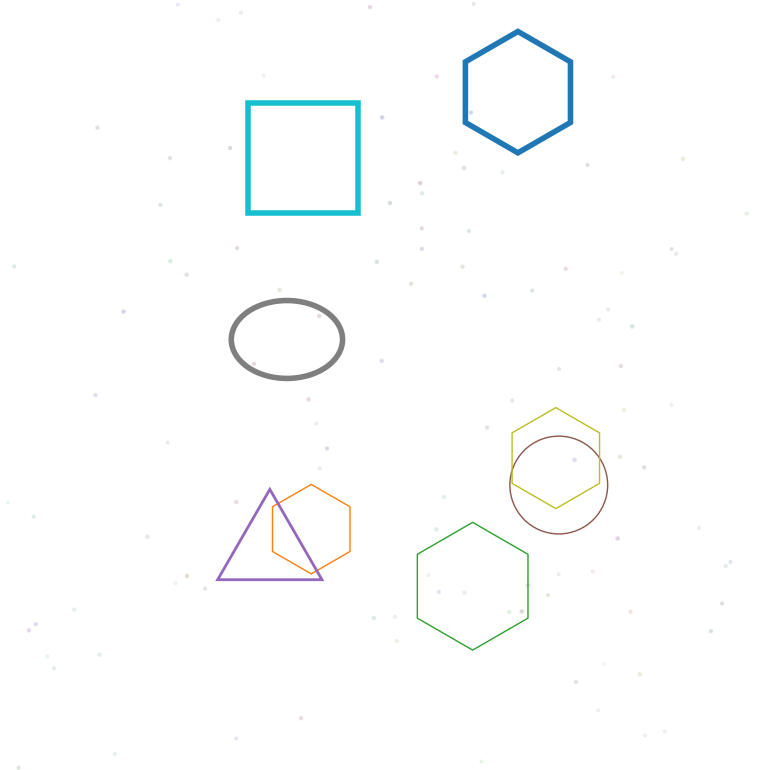[{"shape": "hexagon", "thickness": 2, "radius": 0.39, "center": [0.673, 0.88]}, {"shape": "hexagon", "thickness": 0.5, "radius": 0.29, "center": [0.404, 0.313]}, {"shape": "hexagon", "thickness": 0.5, "radius": 0.41, "center": [0.614, 0.239]}, {"shape": "triangle", "thickness": 1, "radius": 0.39, "center": [0.35, 0.286]}, {"shape": "circle", "thickness": 0.5, "radius": 0.32, "center": [0.726, 0.37]}, {"shape": "oval", "thickness": 2, "radius": 0.36, "center": [0.373, 0.559]}, {"shape": "hexagon", "thickness": 0.5, "radius": 0.33, "center": [0.722, 0.405]}, {"shape": "square", "thickness": 2, "radius": 0.36, "center": [0.394, 0.794]}]